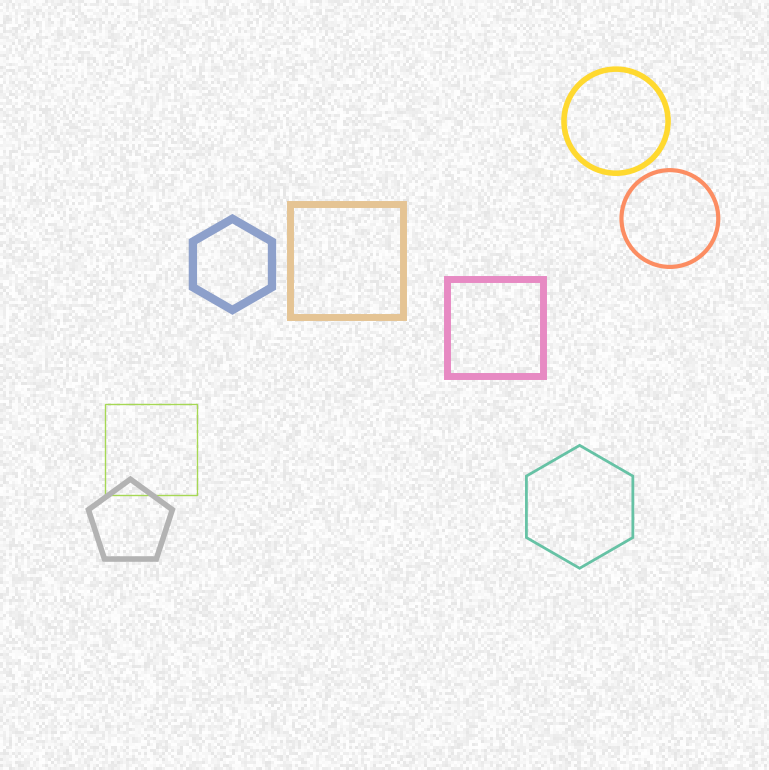[{"shape": "hexagon", "thickness": 1, "radius": 0.4, "center": [0.753, 0.342]}, {"shape": "circle", "thickness": 1.5, "radius": 0.31, "center": [0.87, 0.716]}, {"shape": "hexagon", "thickness": 3, "radius": 0.3, "center": [0.302, 0.657]}, {"shape": "square", "thickness": 2.5, "radius": 0.31, "center": [0.643, 0.575]}, {"shape": "square", "thickness": 0.5, "radius": 0.3, "center": [0.196, 0.416]}, {"shape": "circle", "thickness": 2, "radius": 0.34, "center": [0.8, 0.843]}, {"shape": "square", "thickness": 2.5, "radius": 0.37, "center": [0.45, 0.661]}, {"shape": "pentagon", "thickness": 2, "radius": 0.29, "center": [0.169, 0.32]}]